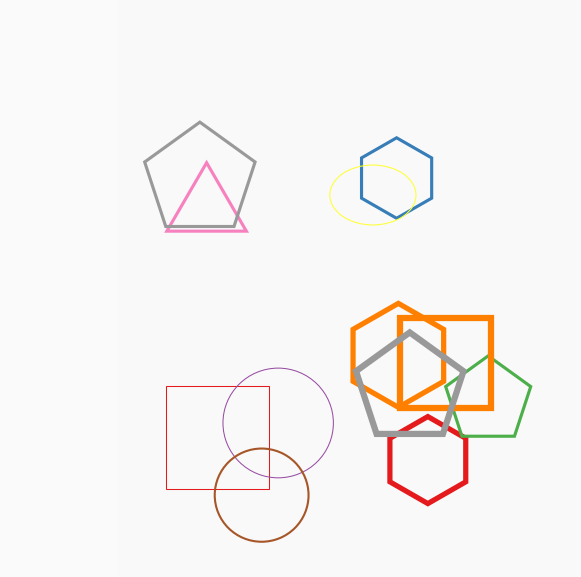[{"shape": "hexagon", "thickness": 2.5, "radius": 0.38, "center": [0.736, 0.202]}, {"shape": "square", "thickness": 0.5, "radius": 0.45, "center": [0.374, 0.241]}, {"shape": "hexagon", "thickness": 1.5, "radius": 0.35, "center": [0.682, 0.691]}, {"shape": "pentagon", "thickness": 1.5, "radius": 0.38, "center": [0.84, 0.306]}, {"shape": "circle", "thickness": 0.5, "radius": 0.47, "center": [0.479, 0.267]}, {"shape": "hexagon", "thickness": 2.5, "radius": 0.45, "center": [0.685, 0.384]}, {"shape": "square", "thickness": 3, "radius": 0.39, "center": [0.766, 0.371]}, {"shape": "oval", "thickness": 0.5, "radius": 0.37, "center": [0.642, 0.661]}, {"shape": "circle", "thickness": 1, "radius": 0.4, "center": [0.45, 0.142]}, {"shape": "triangle", "thickness": 1.5, "radius": 0.39, "center": [0.355, 0.638]}, {"shape": "pentagon", "thickness": 1.5, "radius": 0.5, "center": [0.344, 0.688]}, {"shape": "pentagon", "thickness": 3, "radius": 0.49, "center": [0.705, 0.326]}]